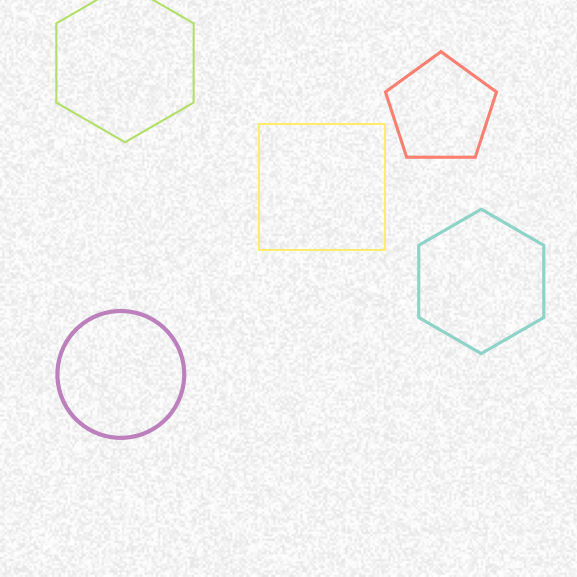[{"shape": "hexagon", "thickness": 1.5, "radius": 0.62, "center": [0.833, 0.512]}, {"shape": "pentagon", "thickness": 1.5, "radius": 0.51, "center": [0.764, 0.809]}, {"shape": "hexagon", "thickness": 1, "radius": 0.69, "center": [0.216, 0.89]}, {"shape": "circle", "thickness": 2, "radius": 0.55, "center": [0.209, 0.351]}, {"shape": "square", "thickness": 1, "radius": 0.54, "center": [0.558, 0.676]}]